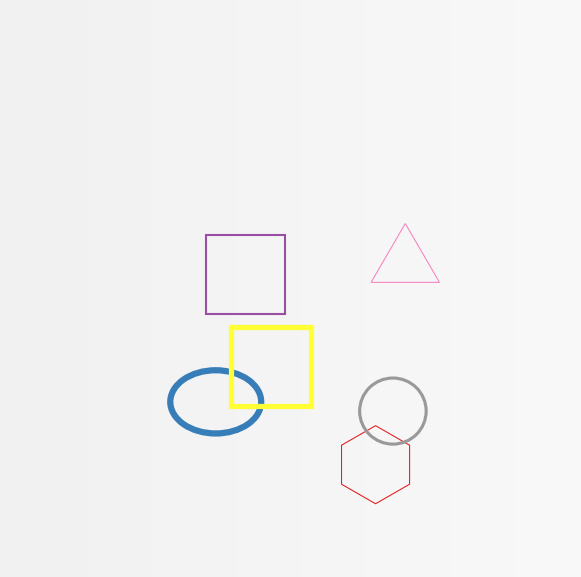[{"shape": "hexagon", "thickness": 0.5, "radius": 0.34, "center": [0.646, 0.194]}, {"shape": "oval", "thickness": 3, "radius": 0.39, "center": [0.371, 0.303]}, {"shape": "square", "thickness": 1, "radius": 0.34, "center": [0.423, 0.524]}, {"shape": "square", "thickness": 2.5, "radius": 0.34, "center": [0.466, 0.365]}, {"shape": "triangle", "thickness": 0.5, "radius": 0.34, "center": [0.697, 0.544]}, {"shape": "circle", "thickness": 1.5, "radius": 0.29, "center": [0.676, 0.287]}]